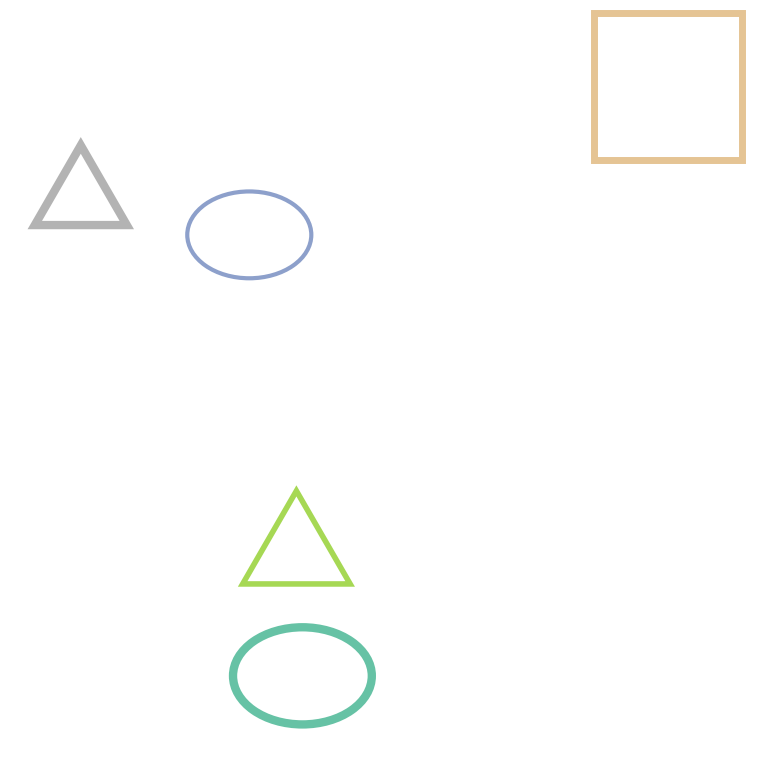[{"shape": "oval", "thickness": 3, "radius": 0.45, "center": [0.393, 0.122]}, {"shape": "oval", "thickness": 1.5, "radius": 0.4, "center": [0.324, 0.695]}, {"shape": "triangle", "thickness": 2, "radius": 0.4, "center": [0.385, 0.282]}, {"shape": "square", "thickness": 2.5, "radius": 0.48, "center": [0.868, 0.888]}, {"shape": "triangle", "thickness": 3, "radius": 0.34, "center": [0.105, 0.742]}]